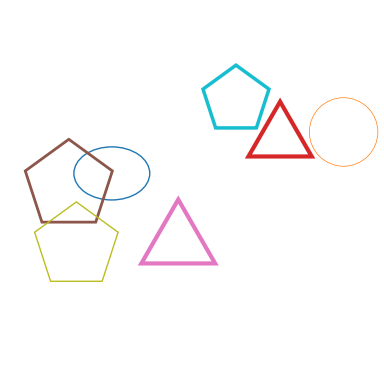[{"shape": "oval", "thickness": 1, "radius": 0.49, "center": [0.29, 0.55]}, {"shape": "circle", "thickness": 0.5, "radius": 0.45, "center": [0.892, 0.657]}, {"shape": "triangle", "thickness": 3, "radius": 0.47, "center": [0.727, 0.641]}, {"shape": "pentagon", "thickness": 2, "radius": 0.59, "center": [0.179, 0.519]}, {"shape": "triangle", "thickness": 3, "radius": 0.55, "center": [0.463, 0.371]}, {"shape": "pentagon", "thickness": 1, "radius": 0.57, "center": [0.198, 0.362]}, {"shape": "pentagon", "thickness": 2.5, "radius": 0.45, "center": [0.613, 0.741]}]